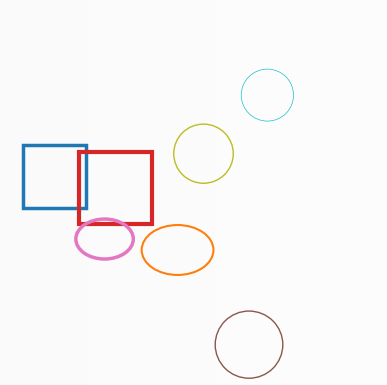[{"shape": "square", "thickness": 2.5, "radius": 0.41, "center": [0.141, 0.542]}, {"shape": "oval", "thickness": 1.5, "radius": 0.46, "center": [0.458, 0.351]}, {"shape": "square", "thickness": 3, "radius": 0.47, "center": [0.299, 0.512]}, {"shape": "circle", "thickness": 1, "radius": 0.44, "center": [0.643, 0.105]}, {"shape": "oval", "thickness": 2.5, "radius": 0.37, "center": [0.27, 0.379]}, {"shape": "circle", "thickness": 1, "radius": 0.38, "center": [0.525, 0.601]}, {"shape": "circle", "thickness": 0.5, "radius": 0.34, "center": [0.69, 0.753]}]